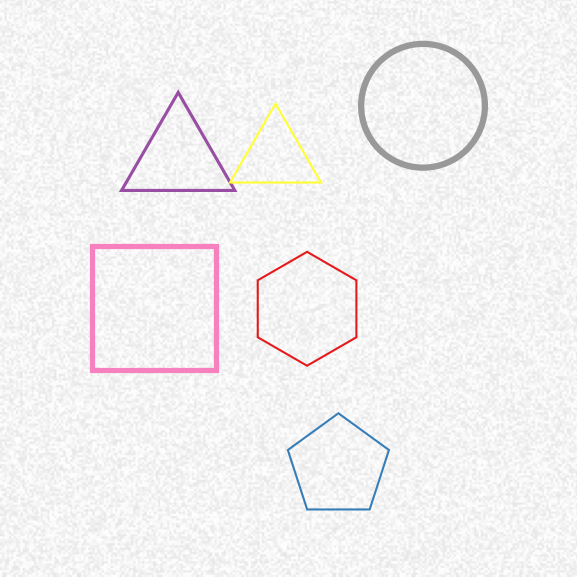[{"shape": "hexagon", "thickness": 1, "radius": 0.49, "center": [0.532, 0.464]}, {"shape": "pentagon", "thickness": 1, "radius": 0.46, "center": [0.586, 0.191]}, {"shape": "triangle", "thickness": 1.5, "radius": 0.57, "center": [0.309, 0.726]}, {"shape": "triangle", "thickness": 1, "radius": 0.46, "center": [0.477, 0.729]}, {"shape": "square", "thickness": 2.5, "radius": 0.53, "center": [0.267, 0.466]}, {"shape": "circle", "thickness": 3, "radius": 0.54, "center": [0.733, 0.816]}]